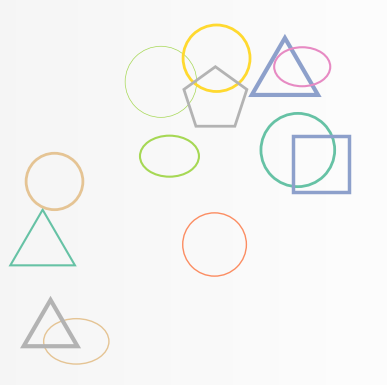[{"shape": "triangle", "thickness": 1.5, "radius": 0.48, "center": [0.11, 0.359]}, {"shape": "circle", "thickness": 2, "radius": 0.48, "center": [0.769, 0.61]}, {"shape": "circle", "thickness": 1, "radius": 0.41, "center": [0.554, 0.365]}, {"shape": "triangle", "thickness": 3, "radius": 0.49, "center": [0.735, 0.803]}, {"shape": "square", "thickness": 2.5, "radius": 0.36, "center": [0.828, 0.573]}, {"shape": "oval", "thickness": 1.5, "radius": 0.36, "center": [0.78, 0.827]}, {"shape": "circle", "thickness": 0.5, "radius": 0.46, "center": [0.415, 0.787]}, {"shape": "oval", "thickness": 1.5, "radius": 0.38, "center": [0.437, 0.594]}, {"shape": "circle", "thickness": 2, "radius": 0.43, "center": [0.559, 0.849]}, {"shape": "circle", "thickness": 2, "radius": 0.37, "center": [0.141, 0.529]}, {"shape": "oval", "thickness": 1, "radius": 0.42, "center": [0.197, 0.113]}, {"shape": "pentagon", "thickness": 2, "radius": 0.43, "center": [0.556, 0.741]}, {"shape": "triangle", "thickness": 3, "radius": 0.4, "center": [0.13, 0.141]}]